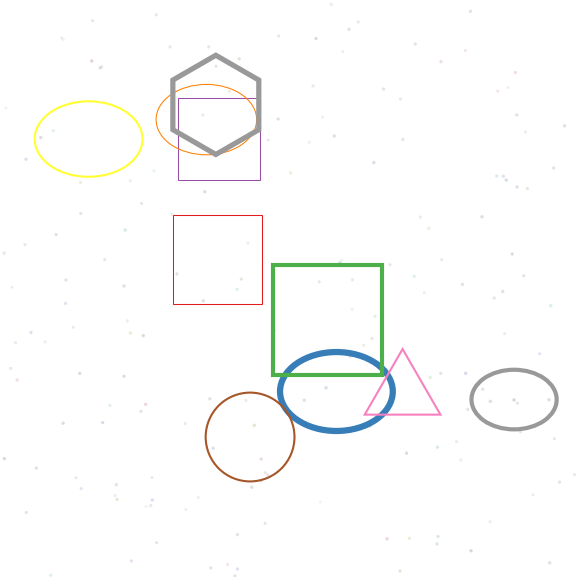[{"shape": "square", "thickness": 0.5, "radius": 0.39, "center": [0.377, 0.549]}, {"shape": "oval", "thickness": 3, "radius": 0.49, "center": [0.583, 0.321]}, {"shape": "square", "thickness": 2, "radius": 0.47, "center": [0.567, 0.445]}, {"shape": "square", "thickness": 0.5, "radius": 0.35, "center": [0.379, 0.758]}, {"shape": "oval", "thickness": 0.5, "radius": 0.44, "center": [0.357, 0.792]}, {"shape": "oval", "thickness": 1, "radius": 0.47, "center": [0.153, 0.758]}, {"shape": "circle", "thickness": 1, "radius": 0.38, "center": [0.433, 0.242]}, {"shape": "triangle", "thickness": 1, "radius": 0.38, "center": [0.697, 0.319]}, {"shape": "oval", "thickness": 2, "radius": 0.37, "center": [0.89, 0.307]}, {"shape": "hexagon", "thickness": 2.5, "radius": 0.43, "center": [0.374, 0.818]}]